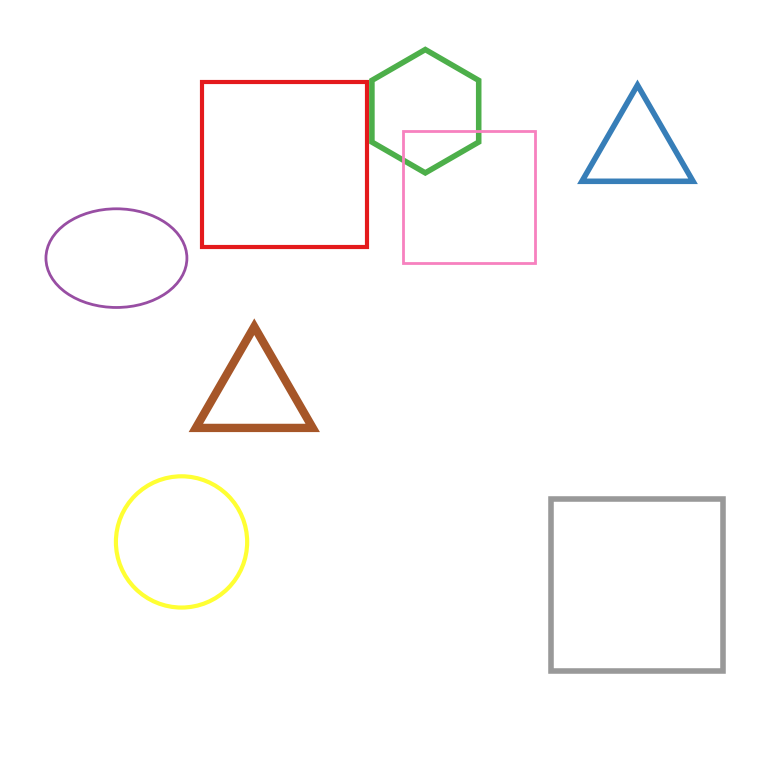[{"shape": "square", "thickness": 1.5, "radius": 0.54, "center": [0.37, 0.786]}, {"shape": "triangle", "thickness": 2, "radius": 0.42, "center": [0.828, 0.806]}, {"shape": "hexagon", "thickness": 2, "radius": 0.4, "center": [0.552, 0.856]}, {"shape": "oval", "thickness": 1, "radius": 0.46, "center": [0.151, 0.665]}, {"shape": "circle", "thickness": 1.5, "radius": 0.43, "center": [0.236, 0.296]}, {"shape": "triangle", "thickness": 3, "radius": 0.44, "center": [0.33, 0.488]}, {"shape": "square", "thickness": 1, "radius": 0.43, "center": [0.61, 0.744]}, {"shape": "square", "thickness": 2, "radius": 0.56, "center": [0.827, 0.241]}]